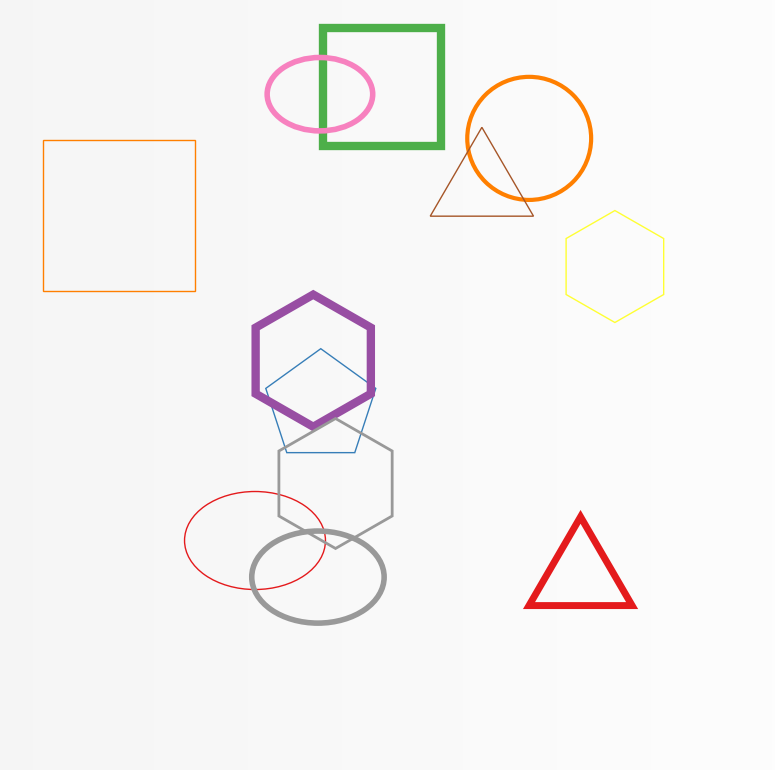[{"shape": "oval", "thickness": 0.5, "radius": 0.45, "center": [0.329, 0.298]}, {"shape": "triangle", "thickness": 2.5, "radius": 0.38, "center": [0.749, 0.252]}, {"shape": "pentagon", "thickness": 0.5, "radius": 0.37, "center": [0.414, 0.473]}, {"shape": "square", "thickness": 3, "radius": 0.38, "center": [0.493, 0.887]}, {"shape": "hexagon", "thickness": 3, "radius": 0.43, "center": [0.404, 0.532]}, {"shape": "square", "thickness": 0.5, "radius": 0.49, "center": [0.153, 0.72]}, {"shape": "circle", "thickness": 1.5, "radius": 0.4, "center": [0.683, 0.82]}, {"shape": "hexagon", "thickness": 0.5, "radius": 0.36, "center": [0.793, 0.654]}, {"shape": "triangle", "thickness": 0.5, "radius": 0.38, "center": [0.622, 0.758]}, {"shape": "oval", "thickness": 2, "radius": 0.34, "center": [0.413, 0.878]}, {"shape": "oval", "thickness": 2, "radius": 0.43, "center": [0.41, 0.251]}, {"shape": "hexagon", "thickness": 1, "radius": 0.42, "center": [0.433, 0.372]}]